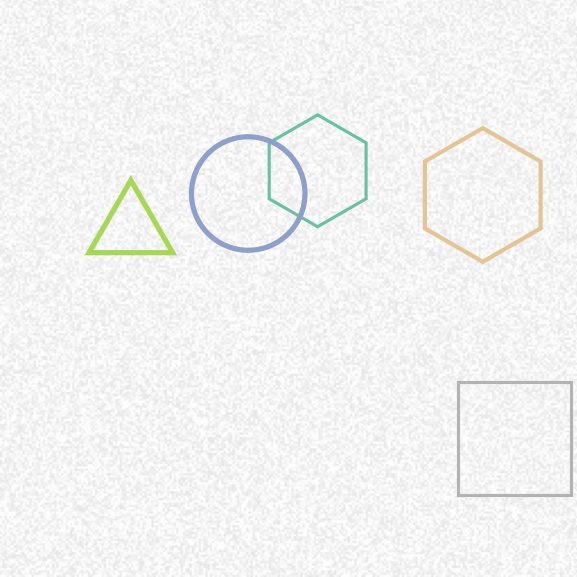[{"shape": "hexagon", "thickness": 1.5, "radius": 0.48, "center": [0.55, 0.703]}, {"shape": "circle", "thickness": 2.5, "radius": 0.49, "center": [0.43, 0.664]}, {"shape": "triangle", "thickness": 2.5, "radius": 0.42, "center": [0.227, 0.603]}, {"shape": "hexagon", "thickness": 2, "radius": 0.58, "center": [0.836, 0.662]}, {"shape": "square", "thickness": 1.5, "radius": 0.49, "center": [0.891, 0.239]}]